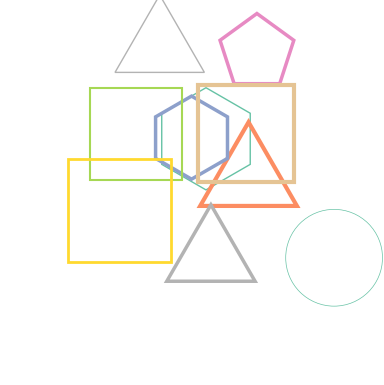[{"shape": "hexagon", "thickness": 1, "radius": 0.66, "center": [0.535, 0.639]}, {"shape": "circle", "thickness": 0.5, "radius": 0.63, "center": [0.868, 0.33]}, {"shape": "triangle", "thickness": 3, "radius": 0.73, "center": [0.646, 0.538]}, {"shape": "hexagon", "thickness": 2.5, "radius": 0.54, "center": [0.498, 0.643]}, {"shape": "pentagon", "thickness": 2.5, "radius": 0.5, "center": [0.667, 0.864]}, {"shape": "square", "thickness": 1.5, "radius": 0.6, "center": [0.353, 0.652]}, {"shape": "square", "thickness": 2, "radius": 0.67, "center": [0.311, 0.454]}, {"shape": "square", "thickness": 3, "radius": 0.63, "center": [0.639, 0.652]}, {"shape": "triangle", "thickness": 1, "radius": 0.67, "center": [0.415, 0.879]}, {"shape": "triangle", "thickness": 2.5, "radius": 0.66, "center": [0.548, 0.336]}]